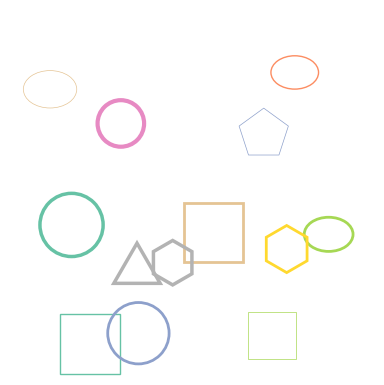[{"shape": "circle", "thickness": 2.5, "radius": 0.41, "center": [0.186, 0.416]}, {"shape": "square", "thickness": 1, "radius": 0.39, "center": [0.234, 0.107]}, {"shape": "oval", "thickness": 1, "radius": 0.31, "center": [0.766, 0.812]}, {"shape": "pentagon", "thickness": 0.5, "radius": 0.34, "center": [0.685, 0.652]}, {"shape": "circle", "thickness": 2, "radius": 0.4, "center": [0.36, 0.135]}, {"shape": "circle", "thickness": 3, "radius": 0.3, "center": [0.314, 0.679]}, {"shape": "oval", "thickness": 2, "radius": 0.32, "center": [0.854, 0.391]}, {"shape": "square", "thickness": 0.5, "radius": 0.31, "center": [0.706, 0.128]}, {"shape": "hexagon", "thickness": 2, "radius": 0.31, "center": [0.745, 0.353]}, {"shape": "square", "thickness": 2, "radius": 0.39, "center": [0.554, 0.396]}, {"shape": "oval", "thickness": 0.5, "radius": 0.35, "center": [0.13, 0.768]}, {"shape": "hexagon", "thickness": 2.5, "radius": 0.29, "center": [0.448, 0.318]}, {"shape": "triangle", "thickness": 2.5, "radius": 0.35, "center": [0.356, 0.299]}]